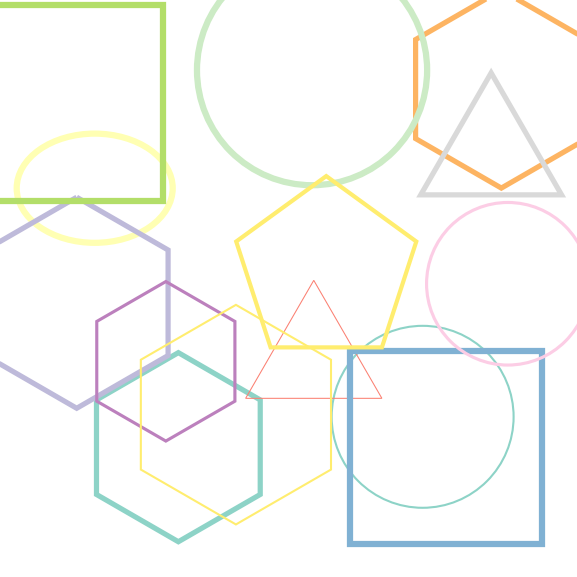[{"shape": "hexagon", "thickness": 2.5, "radius": 0.82, "center": [0.309, 0.225]}, {"shape": "circle", "thickness": 1, "radius": 0.79, "center": [0.732, 0.277]}, {"shape": "oval", "thickness": 3, "radius": 0.68, "center": [0.164, 0.673]}, {"shape": "hexagon", "thickness": 2.5, "radius": 0.91, "center": [0.133, 0.475]}, {"shape": "triangle", "thickness": 0.5, "radius": 0.68, "center": [0.543, 0.377]}, {"shape": "square", "thickness": 3, "radius": 0.83, "center": [0.772, 0.224]}, {"shape": "hexagon", "thickness": 2.5, "radius": 0.86, "center": [0.868, 0.845]}, {"shape": "square", "thickness": 3, "radius": 0.85, "center": [0.112, 0.821]}, {"shape": "circle", "thickness": 1.5, "radius": 0.7, "center": [0.879, 0.508]}, {"shape": "triangle", "thickness": 2.5, "radius": 0.7, "center": [0.85, 0.732]}, {"shape": "hexagon", "thickness": 1.5, "radius": 0.69, "center": [0.287, 0.373]}, {"shape": "circle", "thickness": 3, "radius": 1.0, "center": [0.54, 0.878]}, {"shape": "hexagon", "thickness": 1, "radius": 0.95, "center": [0.409, 0.281]}, {"shape": "pentagon", "thickness": 2, "radius": 0.82, "center": [0.565, 0.53]}]